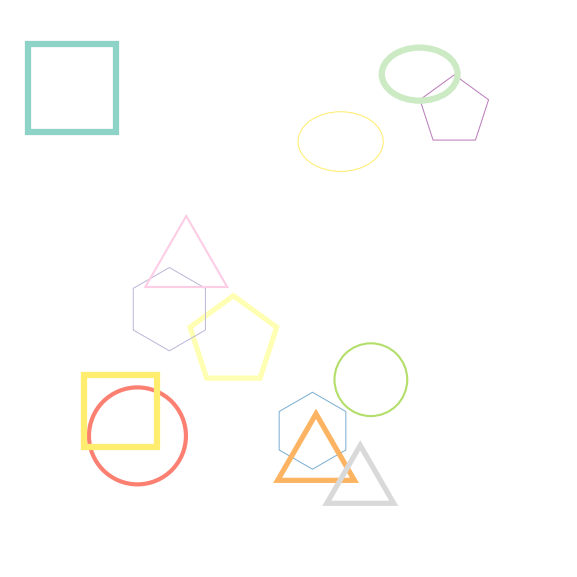[{"shape": "square", "thickness": 3, "radius": 0.38, "center": [0.124, 0.847]}, {"shape": "pentagon", "thickness": 2.5, "radius": 0.39, "center": [0.404, 0.408]}, {"shape": "hexagon", "thickness": 0.5, "radius": 0.36, "center": [0.293, 0.464]}, {"shape": "circle", "thickness": 2, "radius": 0.42, "center": [0.238, 0.244]}, {"shape": "hexagon", "thickness": 0.5, "radius": 0.33, "center": [0.541, 0.253]}, {"shape": "triangle", "thickness": 2.5, "radius": 0.38, "center": [0.547, 0.206]}, {"shape": "circle", "thickness": 1, "radius": 0.31, "center": [0.642, 0.342]}, {"shape": "triangle", "thickness": 1, "radius": 0.41, "center": [0.323, 0.543]}, {"shape": "triangle", "thickness": 2.5, "radius": 0.33, "center": [0.624, 0.161]}, {"shape": "pentagon", "thickness": 0.5, "radius": 0.31, "center": [0.787, 0.807]}, {"shape": "oval", "thickness": 3, "radius": 0.33, "center": [0.727, 0.871]}, {"shape": "square", "thickness": 3, "radius": 0.31, "center": [0.209, 0.287]}, {"shape": "oval", "thickness": 0.5, "radius": 0.37, "center": [0.59, 0.754]}]